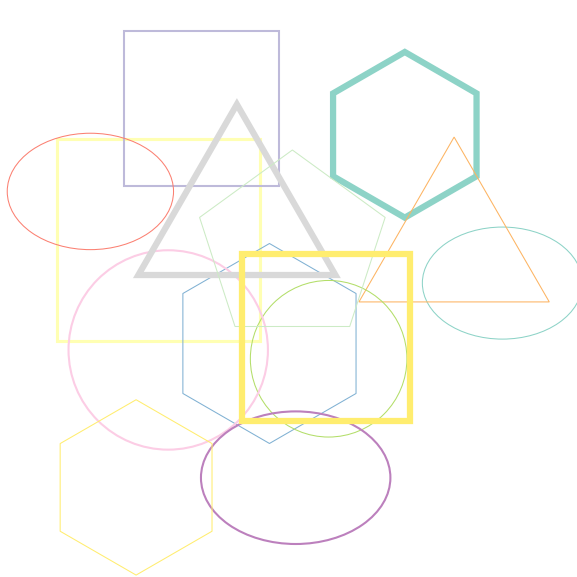[{"shape": "hexagon", "thickness": 3, "radius": 0.72, "center": [0.701, 0.766]}, {"shape": "oval", "thickness": 0.5, "radius": 0.69, "center": [0.87, 0.509]}, {"shape": "square", "thickness": 1.5, "radius": 0.88, "center": [0.275, 0.584]}, {"shape": "square", "thickness": 1, "radius": 0.67, "center": [0.349, 0.811]}, {"shape": "oval", "thickness": 0.5, "radius": 0.72, "center": [0.157, 0.668]}, {"shape": "hexagon", "thickness": 0.5, "radius": 0.87, "center": [0.467, 0.404]}, {"shape": "triangle", "thickness": 0.5, "radius": 0.95, "center": [0.786, 0.571]}, {"shape": "circle", "thickness": 0.5, "radius": 0.68, "center": [0.569, 0.378]}, {"shape": "circle", "thickness": 1, "radius": 0.86, "center": [0.291, 0.393]}, {"shape": "triangle", "thickness": 3, "radius": 0.98, "center": [0.41, 0.621]}, {"shape": "oval", "thickness": 1, "radius": 0.82, "center": [0.512, 0.172]}, {"shape": "pentagon", "thickness": 0.5, "radius": 0.84, "center": [0.506, 0.57]}, {"shape": "square", "thickness": 3, "radius": 0.73, "center": [0.565, 0.415]}, {"shape": "hexagon", "thickness": 0.5, "radius": 0.76, "center": [0.236, 0.155]}]